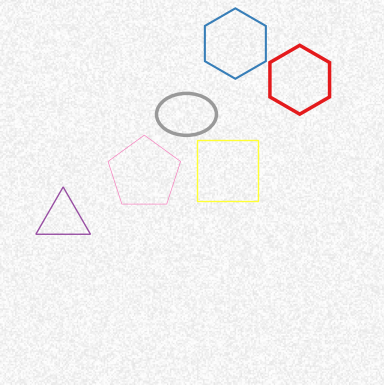[{"shape": "hexagon", "thickness": 2.5, "radius": 0.45, "center": [0.779, 0.793]}, {"shape": "hexagon", "thickness": 1.5, "radius": 0.46, "center": [0.611, 0.887]}, {"shape": "triangle", "thickness": 1, "radius": 0.41, "center": [0.164, 0.433]}, {"shape": "square", "thickness": 1, "radius": 0.4, "center": [0.591, 0.558]}, {"shape": "pentagon", "thickness": 0.5, "radius": 0.5, "center": [0.375, 0.55]}, {"shape": "oval", "thickness": 2.5, "radius": 0.39, "center": [0.484, 0.703]}]